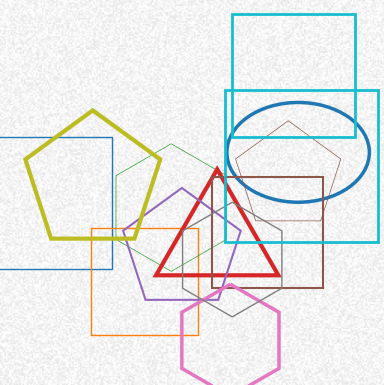[{"shape": "oval", "thickness": 2.5, "radius": 0.93, "center": [0.774, 0.604]}, {"shape": "square", "thickness": 1, "radius": 0.86, "center": [0.118, 0.473]}, {"shape": "square", "thickness": 1, "radius": 0.69, "center": [0.374, 0.269]}, {"shape": "hexagon", "thickness": 0.5, "radius": 0.83, "center": [0.445, 0.461]}, {"shape": "triangle", "thickness": 3, "radius": 0.92, "center": [0.564, 0.377]}, {"shape": "pentagon", "thickness": 1.5, "radius": 0.8, "center": [0.472, 0.351]}, {"shape": "pentagon", "thickness": 0.5, "radius": 0.72, "center": [0.749, 0.543]}, {"shape": "square", "thickness": 1.5, "radius": 0.72, "center": [0.695, 0.396]}, {"shape": "hexagon", "thickness": 2.5, "radius": 0.73, "center": [0.598, 0.116]}, {"shape": "hexagon", "thickness": 1, "radius": 0.74, "center": [0.603, 0.326]}, {"shape": "pentagon", "thickness": 3, "radius": 0.92, "center": [0.241, 0.529]}, {"shape": "square", "thickness": 2, "radius": 0.99, "center": [0.784, 0.569]}, {"shape": "square", "thickness": 2, "radius": 0.8, "center": [0.762, 0.803]}]